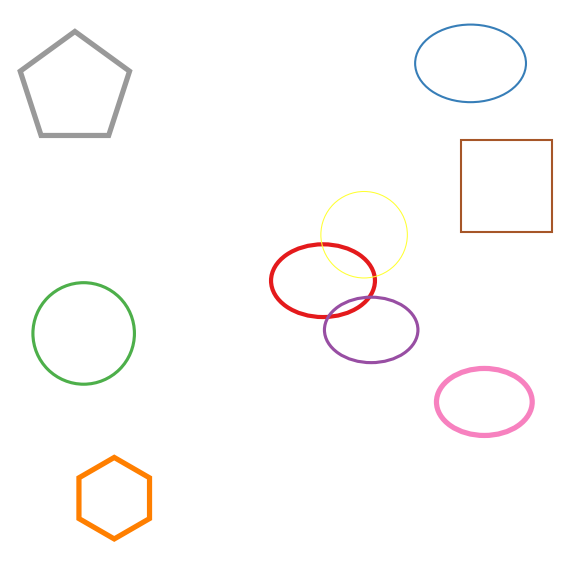[{"shape": "oval", "thickness": 2, "radius": 0.45, "center": [0.559, 0.513]}, {"shape": "oval", "thickness": 1, "radius": 0.48, "center": [0.815, 0.889]}, {"shape": "circle", "thickness": 1.5, "radius": 0.44, "center": [0.145, 0.422]}, {"shape": "oval", "thickness": 1.5, "radius": 0.4, "center": [0.643, 0.428]}, {"shape": "hexagon", "thickness": 2.5, "radius": 0.35, "center": [0.198, 0.136]}, {"shape": "circle", "thickness": 0.5, "radius": 0.37, "center": [0.63, 0.593]}, {"shape": "square", "thickness": 1, "radius": 0.4, "center": [0.877, 0.677]}, {"shape": "oval", "thickness": 2.5, "radius": 0.41, "center": [0.839, 0.303]}, {"shape": "pentagon", "thickness": 2.5, "radius": 0.5, "center": [0.13, 0.845]}]